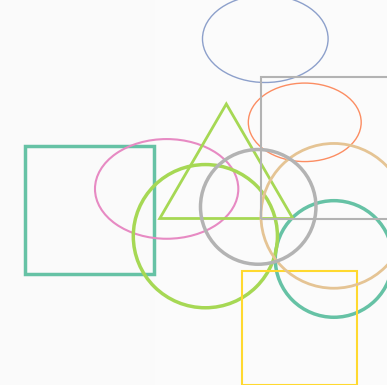[{"shape": "square", "thickness": 2.5, "radius": 0.83, "center": [0.232, 0.455]}, {"shape": "circle", "thickness": 2.5, "radius": 0.76, "center": [0.862, 0.327]}, {"shape": "oval", "thickness": 1, "radius": 0.73, "center": [0.786, 0.682]}, {"shape": "oval", "thickness": 1, "radius": 0.81, "center": [0.685, 0.899]}, {"shape": "oval", "thickness": 1.5, "radius": 0.92, "center": [0.43, 0.509]}, {"shape": "circle", "thickness": 2.5, "radius": 0.93, "center": [0.53, 0.387]}, {"shape": "triangle", "thickness": 2, "radius": 0.99, "center": [0.584, 0.532]}, {"shape": "square", "thickness": 1.5, "radius": 0.74, "center": [0.772, 0.147]}, {"shape": "circle", "thickness": 2, "radius": 0.94, "center": [0.861, 0.439]}, {"shape": "circle", "thickness": 2.5, "radius": 0.74, "center": [0.666, 0.463]}, {"shape": "square", "thickness": 1.5, "radius": 0.92, "center": [0.858, 0.616]}]